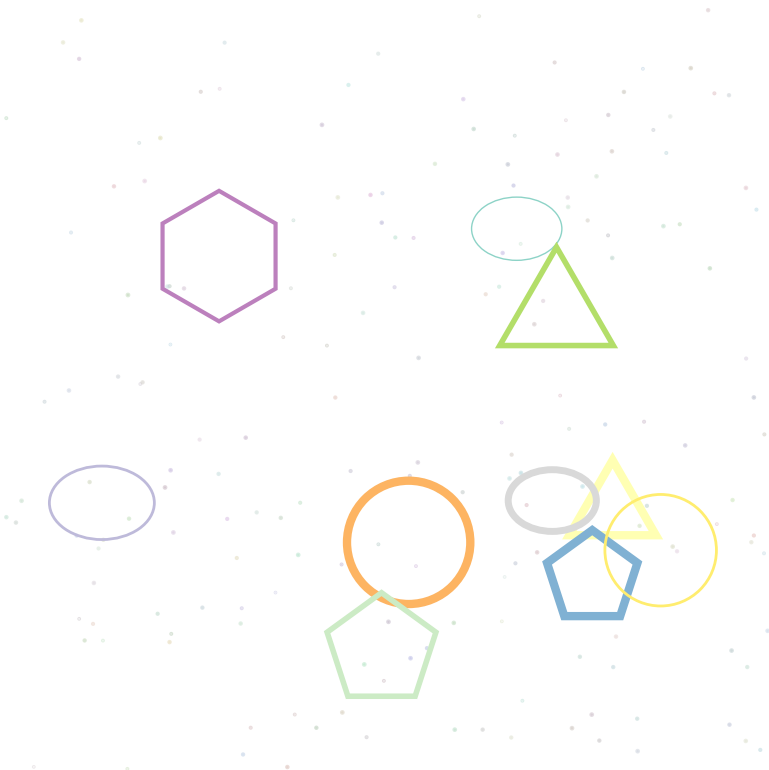[{"shape": "oval", "thickness": 0.5, "radius": 0.29, "center": [0.671, 0.703]}, {"shape": "triangle", "thickness": 3, "radius": 0.32, "center": [0.796, 0.337]}, {"shape": "oval", "thickness": 1, "radius": 0.34, "center": [0.132, 0.347]}, {"shape": "pentagon", "thickness": 3, "radius": 0.31, "center": [0.769, 0.25]}, {"shape": "circle", "thickness": 3, "radius": 0.4, "center": [0.531, 0.296]}, {"shape": "triangle", "thickness": 2, "radius": 0.43, "center": [0.723, 0.594]}, {"shape": "oval", "thickness": 2.5, "radius": 0.29, "center": [0.717, 0.35]}, {"shape": "hexagon", "thickness": 1.5, "radius": 0.42, "center": [0.284, 0.667]}, {"shape": "pentagon", "thickness": 2, "radius": 0.37, "center": [0.495, 0.156]}, {"shape": "circle", "thickness": 1, "radius": 0.36, "center": [0.858, 0.285]}]